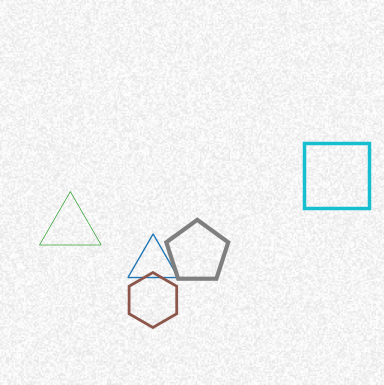[{"shape": "triangle", "thickness": 1, "radius": 0.38, "center": [0.398, 0.317]}, {"shape": "triangle", "thickness": 0.5, "radius": 0.46, "center": [0.183, 0.41]}, {"shape": "hexagon", "thickness": 2, "radius": 0.36, "center": [0.397, 0.221]}, {"shape": "pentagon", "thickness": 3, "radius": 0.42, "center": [0.512, 0.344]}, {"shape": "square", "thickness": 2.5, "radius": 0.43, "center": [0.874, 0.544]}]